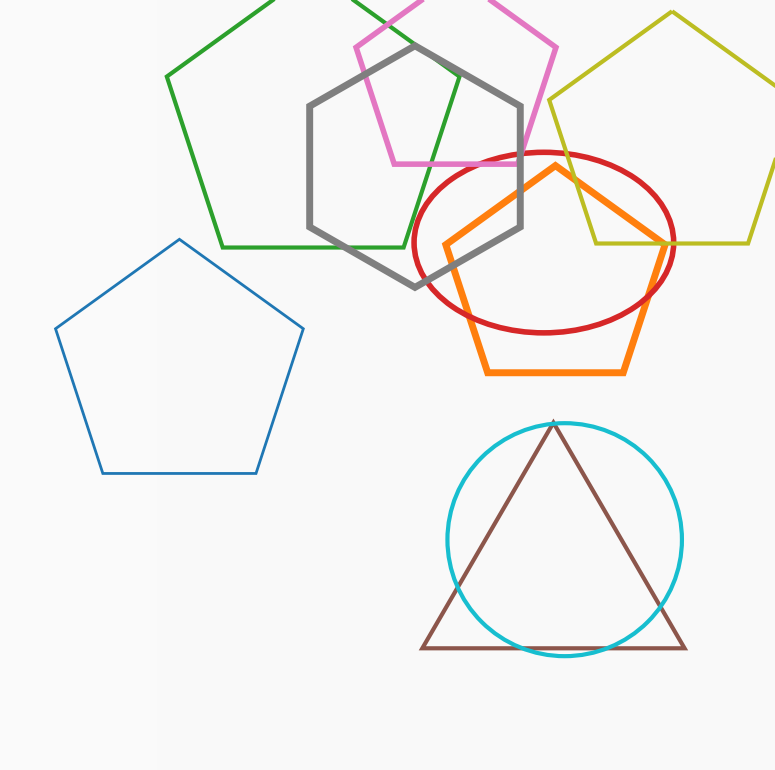[{"shape": "pentagon", "thickness": 1, "radius": 0.84, "center": [0.232, 0.521]}, {"shape": "pentagon", "thickness": 2.5, "radius": 0.74, "center": [0.717, 0.636]}, {"shape": "pentagon", "thickness": 1.5, "radius": 0.99, "center": [0.404, 0.839]}, {"shape": "oval", "thickness": 2, "radius": 0.84, "center": [0.702, 0.685]}, {"shape": "triangle", "thickness": 1.5, "radius": 0.98, "center": [0.714, 0.256]}, {"shape": "pentagon", "thickness": 2, "radius": 0.68, "center": [0.588, 0.897]}, {"shape": "hexagon", "thickness": 2.5, "radius": 0.78, "center": [0.535, 0.784]}, {"shape": "pentagon", "thickness": 1.5, "radius": 0.83, "center": [0.867, 0.819]}, {"shape": "circle", "thickness": 1.5, "radius": 0.76, "center": [0.729, 0.299]}]